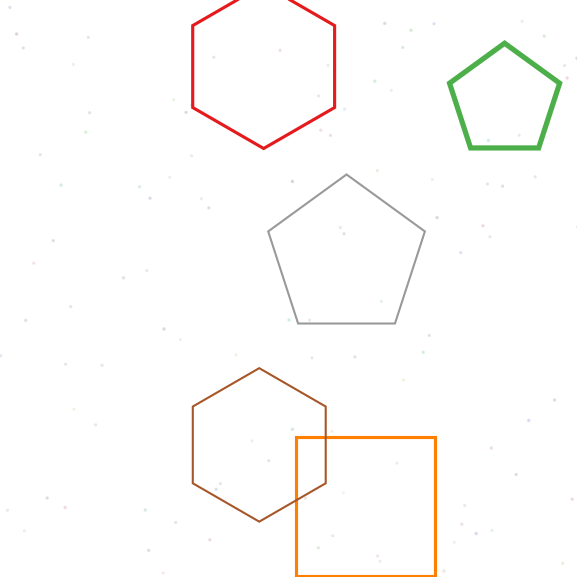[{"shape": "hexagon", "thickness": 1.5, "radius": 0.71, "center": [0.457, 0.884]}, {"shape": "pentagon", "thickness": 2.5, "radius": 0.5, "center": [0.874, 0.824]}, {"shape": "square", "thickness": 1.5, "radius": 0.6, "center": [0.633, 0.121]}, {"shape": "hexagon", "thickness": 1, "radius": 0.66, "center": [0.449, 0.229]}, {"shape": "pentagon", "thickness": 1, "radius": 0.71, "center": [0.6, 0.554]}]